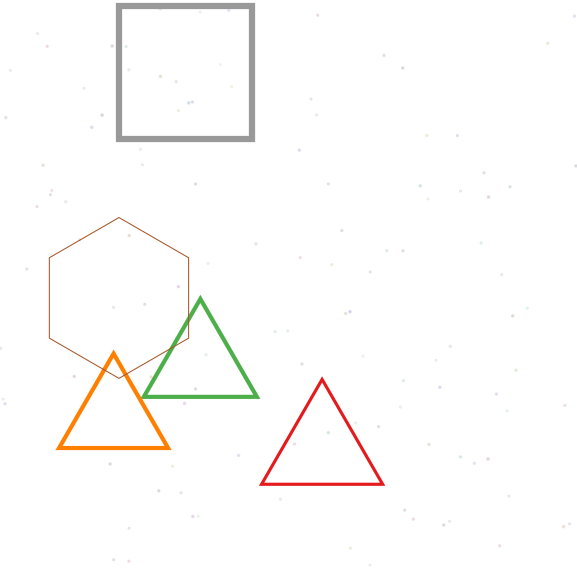[{"shape": "triangle", "thickness": 1.5, "radius": 0.61, "center": [0.558, 0.221]}, {"shape": "triangle", "thickness": 2, "radius": 0.57, "center": [0.347, 0.368]}, {"shape": "triangle", "thickness": 2, "radius": 0.54, "center": [0.197, 0.278]}, {"shape": "hexagon", "thickness": 0.5, "radius": 0.7, "center": [0.206, 0.483]}, {"shape": "square", "thickness": 3, "radius": 0.58, "center": [0.321, 0.874]}]